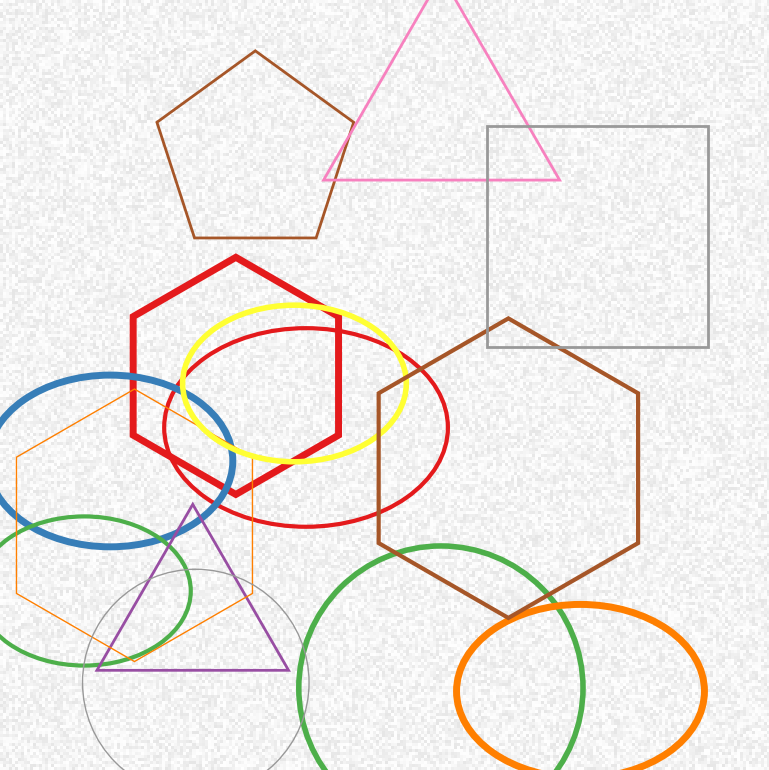[{"shape": "hexagon", "thickness": 2.5, "radius": 0.77, "center": [0.306, 0.512]}, {"shape": "oval", "thickness": 1.5, "radius": 0.92, "center": [0.397, 0.445]}, {"shape": "oval", "thickness": 2.5, "radius": 0.8, "center": [0.143, 0.401]}, {"shape": "circle", "thickness": 2, "radius": 0.92, "center": [0.573, 0.106]}, {"shape": "oval", "thickness": 1.5, "radius": 0.69, "center": [0.109, 0.232]}, {"shape": "triangle", "thickness": 1, "radius": 0.72, "center": [0.25, 0.201]}, {"shape": "hexagon", "thickness": 0.5, "radius": 0.88, "center": [0.175, 0.318]}, {"shape": "oval", "thickness": 2.5, "radius": 0.8, "center": [0.754, 0.102]}, {"shape": "oval", "thickness": 2, "radius": 0.73, "center": [0.382, 0.502]}, {"shape": "hexagon", "thickness": 1.5, "radius": 0.97, "center": [0.66, 0.392]}, {"shape": "pentagon", "thickness": 1, "radius": 0.67, "center": [0.332, 0.8]}, {"shape": "triangle", "thickness": 1, "radius": 0.88, "center": [0.573, 0.855]}, {"shape": "square", "thickness": 1, "radius": 0.72, "center": [0.776, 0.693]}, {"shape": "circle", "thickness": 0.5, "radius": 0.74, "center": [0.254, 0.114]}]